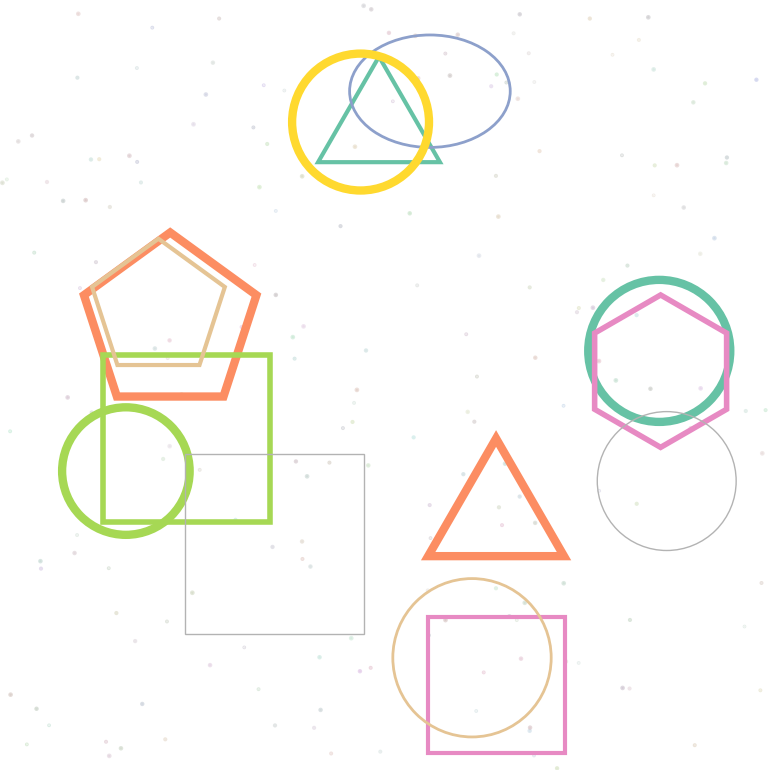[{"shape": "circle", "thickness": 3, "radius": 0.46, "center": [0.856, 0.544]}, {"shape": "triangle", "thickness": 1.5, "radius": 0.46, "center": [0.492, 0.835]}, {"shape": "pentagon", "thickness": 3, "radius": 0.59, "center": [0.221, 0.58]}, {"shape": "triangle", "thickness": 3, "radius": 0.51, "center": [0.644, 0.329]}, {"shape": "oval", "thickness": 1, "radius": 0.52, "center": [0.558, 0.882]}, {"shape": "hexagon", "thickness": 2, "radius": 0.49, "center": [0.858, 0.518]}, {"shape": "square", "thickness": 1.5, "radius": 0.44, "center": [0.645, 0.111]}, {"shape": "circle", "thickness": 3, "radius": 0.41, "center": [0.163, 0.388]}, {"shape": "square", "thickness": 2, "radius": 0.54, "center": [0.242, 0.43]}, {"shape": "circle", "thickness": 3, "radius": 0.44, "center": [0.468, 0.841]}, {"shape": "pentagon", "thickness": 1.5, "radius": 0.45, "center": [0.206, 0.599]}, {"shape": "circle", "thickness": 1, "radius": 0.51, "center": [0.613, 0.146]}, {"shape": "circle", "thickness": 0.5, "radius": 0.45, "center": [0.866, 0.375]}, {"shape": "square", "thickness": 0.5, "radius": 0.58, "center": [0.357, 0.293]}]